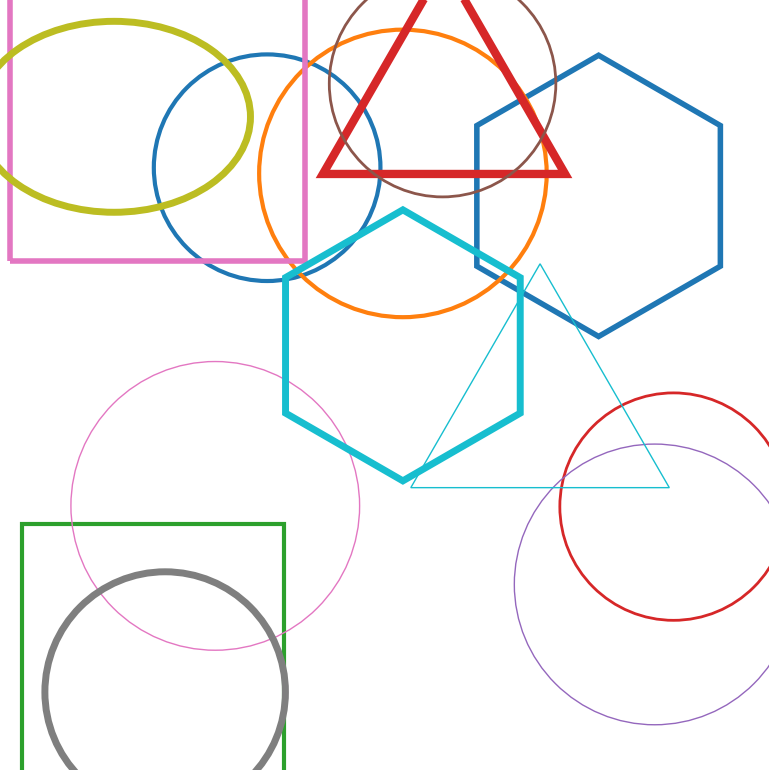[{"shape": "hexagon", "thickness": 2, "radius": 0.91, "center": [0.777, 0.746]}, {"shape": "circle", "thickness": 1.5, "radius": 0.74, "center": [0.347, 0.782]}, {"shape": "circle", "thickness": 1.5, "radius": 0.93, "center": [0.523, 0.775]}, {"shape": "square", "thickness": 1.5, "radius": 0.85, "center": [0.199, 0.149]}, {"shape": "circle", "thickness": 1, "radius": 0.74, "center": [0.875, 0.342]}, {"shape": "triangle", "thickness": 3, "radius": 0.91, "center": [0.577, 0.865]}, {"shape": "circle", "thickness": 0.5, "radius": 0.91, "center": [0.85, 0.241]}, {"shape": "circle", "thickness": 1, "radius": 0.74, "center": [0.575, 0.891]}, {"shape": "square", "thickness": 2, "radius": 0.96, "center": [0.204, 0.853]}, {"shape": "circle", "thickness": 0.5, "radius": 0.94, "center": [0.28, 0.343]}, {"shape": "circle", "thickness": 2.5, "radius": 0.78, "center": [0.214, 0.101]}, {"shape": "oval", "thickness": 2.5, "radius": 0.89, "center": [0.148, 0.848]}, {"shape": "triangle", "thickness": 0.5, "radius": 0.97, "center": [0.701, 0.464]}, {"shape": "hexagon", "thickness": 2.5, "radius": 0.88, "center": [0.523, 0.551]}]